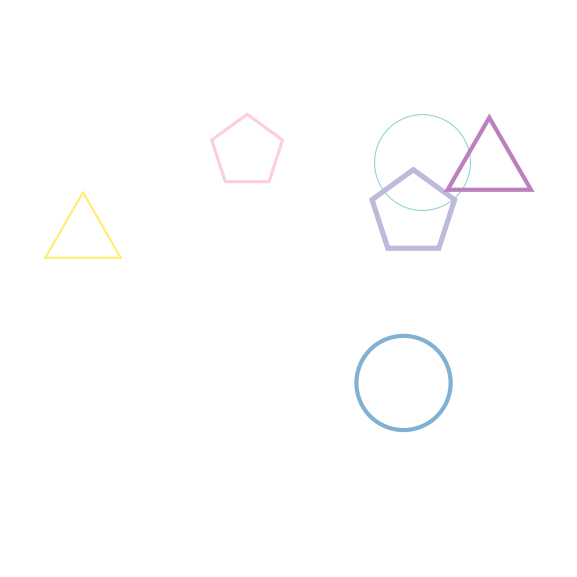[{"shape": "circle", "thickness": 0.5, "radius": 0.42, "center": [0.732, 0.718]}, {"shape": "pentagon", "thickness": 2.5, "radius": 0.38, "center": [0.716, 0.63]}, {"shape": "circle", "thickness": 2, "radius": 0.41, "center": [0.699, 0.336]}, {"shape": "pentagon", "thickness": 1.5, "radius": 0.32, "center": [0.428, 0.737]}, {"shape": "triangle", "thickness": 2, "radius": 0.42, "center": [0.847, 0.712]}, {"shape": "triangle", "thickness": 1, "radius": 0.38, "center": [0.144, 0.59]}]